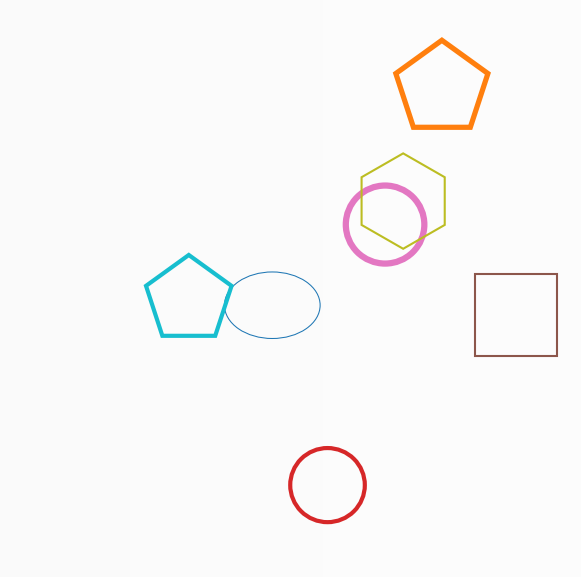[{"shape": "oval", "thickness": 0.5, "radius": 0.41, "center": [0.468, 0.471]}, {"shape": "pentagon", "thickness": 2.5, "radius": 0.42, "center": [0.76, 0.846]}, {"shape": "circle", "thickness": 2, "radius": 0.32, "center": [0.563, 0.159]}, {"shape": "square", "thickness": 1, "radius": 0.35, "center": [0.888, 0.454]}, {"shape": "circle", "thickness": 3, "radius": 0.34, "center": [0.663, 0.61]}, {"shape": "hexagon", "thickness": 1, "radius": 0.41, "center": [0.694, 0.651]}, {"shape": "pentagon", "thickness": 2, "radius": 0.39, "center": [0.325, 0.48]}]